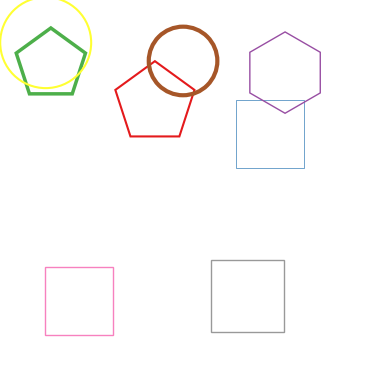[{"shape": "pentagon", "thickness": 1.5, "radius": 0.54, "center": [0.402, 0.733]}, {"shape": "square", "thickness": 0.5, "radius": 0.44, "center": [0.702, 0.651]}, {"shape": "pentagon", "thickness": 2.5, "radius": 0.47, "center": [0.132, 0.833]}, {"shape": "hexagon", "thickness": 1, "radius": 0.53, "center": [0.74, 0.811]}, {"shape": "circle", "thickness": 1.5, "radius": 0.59, "center": [0.119, 0.889]}, {"shape": "circle", "thickness": 3, "radius": 0.45, "center": [0.475, 0.842]}, {"shape": "square", "thickness": 1, "radius": 0.45, "center": [0.206, 0.218]}, {"shape": "square", "thickness": 1, "radius": 0.47, "center": [0.642, 0.231]}]